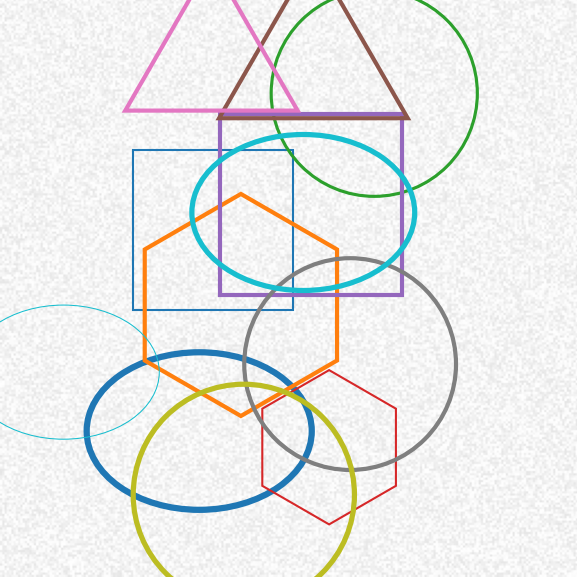[{"shape": "square", "thickness": 1, "radius": 0.69, "center": [0.369, 0.601]}, {"shape": "oval", "thickness": 3, "radius": 0.97, "center": [0.345, 0.253]}, {"shape": "hexagon", "thickness": 2, "radius": 0.96, "center": [0.417, 0.471]}, {"shape": "circle", "thickness": 1.5, "radius": 0.89, "center": [0.648, 0.838]}, {"shape": "hexagon", "thickness": 1, "radius": 0.67, "center": [0.57, 0.225]}, {"shape": "square", "thickness": 2, "radius": 0.79, "center": [0.538, 0.645]}, {"shape": "triangle", "thickness": 2, "radius": 0.94, "center": [0.543, 0.889]}, {"shape": "triangle", "thickness": 2, "radius": 0.86, "center": [0.366, 0.894]}, {"shape": "circle", "thickness": 2, "radius": 0.92, "center": [0.606, 0.369]}, {"shape": "circle", "thickness": 2.5, "radius": 0.96, "center": [0.422, 0.142]}, {"shape": "oval", "thickness": 2.5, "radius": 0.96, "center": [0.525, 0.631]}, {"shape": "oval", "thickness": 0.5, "radius": 0.83, "center": [0.11, 0.355]}]